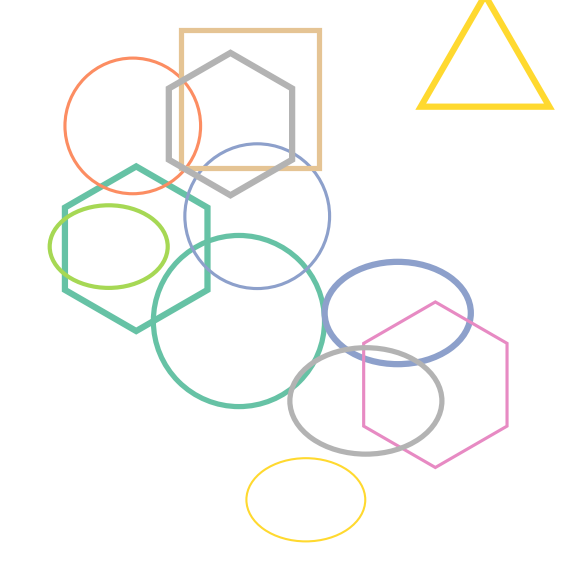[{"shape": "hexagon", "thickness": 3, "radius": 0.71, "center": [0.236, 0.568]}, {"shape": "circle", "thickness": 2.5, "radius": 0.74, "center": [0.414, 0.443]}, {"shape": "circle", "thickness": 1.5, "radius": 0.59, "center": [0.23, 0.781]}, {"shape": "oval", "thickness": 3, "radius": 0.63, "center": [0.689, 0.457]}, {"shape": "circle", "thickness": 1.5, "radius": 0.63, "center": [0.445, 0.625]}, {"shape": "hexagon", "thickness": 1.5, "radius": 0.72, "center": [0.754, 0.333]}, {"shape": "oval", "thickness": 2, "radius": 0.51, "center": [0.188, 0.572]}, {"shape": "oval", "thickness": 1, "radius": 0.51, "center": [0.53, 0.134]}, {"shape": "triangle", "thickness": 3, "radius": 0.64, "center": [0.84, 0.879]}, {"shape": "square", "thickness": 2.5, "radius": 0.6, "center": [0.433, 0.828]}, {"shape": "oval", "thickness": 2.5, "radius": 0.66, "center": [0.634, 0.305]}, {"shape": "hexagon", "thickness": 3, "radius": 0.62, "center": [0.399, 0.784]}]